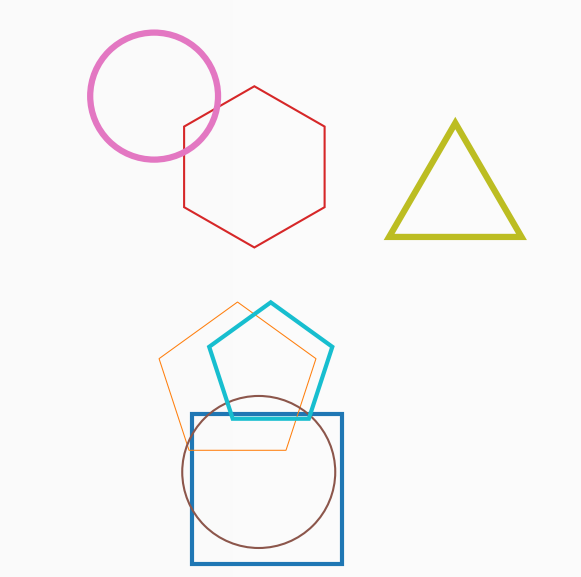[{"shape": "square", "thickness": 2, "radius": 0.65, "center": [0.459, 0.152]}, {"shape": "pentagon", "thickness": 0.5, "radius": 0.71, "center": [0.409, 0.334]}, {"shape": "hexagon", "thickness": 1, "radius": 0.7, "center": [0.438, 0.71]}, {"shape": "circle", "thickness": 1, "radius": 0.66, "center": [0.445, 0.182]}, {"shape": "circle", "thickness": 3, "radius": 0.55, "center": [0.265, 0.833]}, {"shape": "triangle", "thickness": 3, "radius": 0.66, "center": [0.783, 0.655]}, {"shape": "pentagon", "thickness": 2, "radius": 0.56, "center": [0.466, 0.364]}]